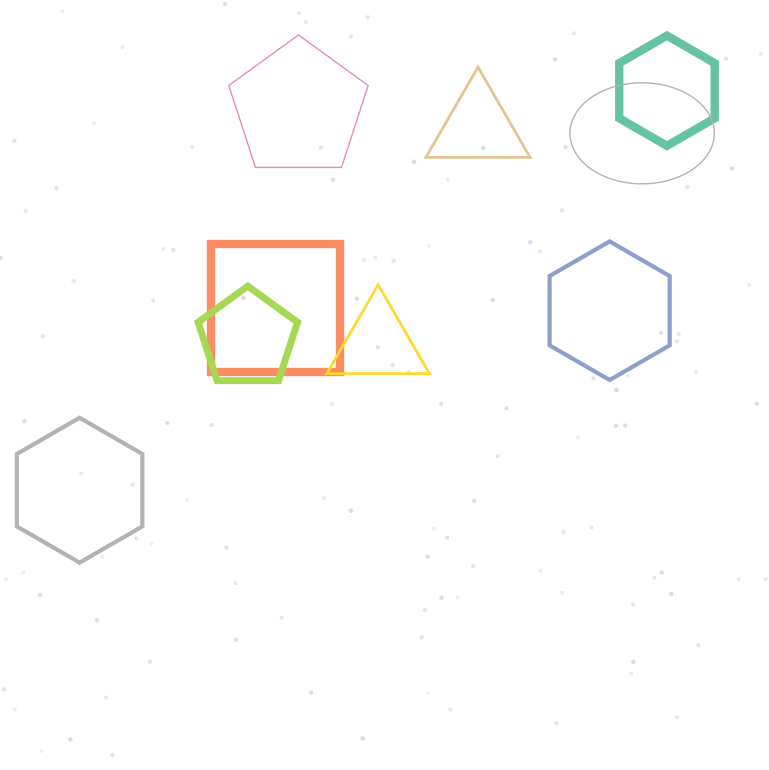[{"shape": "hexagon", "thickness": 3, "radius": 0.36, "center": [0.866, 0.882]}, {"shape": "square", "thickness": 3, "radius": 0.42, "center": [0.358, 0.6]}, {"shape": "hexagon", "thickness": 1.5, "radius": 0.45, "center": [0.792, 0.596]}, {"shape": "pentagon", "thickness": 0.5, "radius": 0.48, "center": [0.388, 0.86]}, {"shape": "pentagon", "thickness": 2.5, "radius": 0.34, "center": [0.322, 0.561]}, {"shape": "triangle", "thickness": 1, "radius": 0.38, "center": [0.491, 0.553]}, {"shape": "triangle", "thickness": 1, "radius": 0.39, "center": [0.621, 0.835]}, {"shape": "oval", "thickness": 0.5, "radius": 0.47, "center": [0.834, 0.827]}, {"shape": "hexagon", "thickness": 1.5, "radius": 0.47, "center": [0.103, 0.363]}]